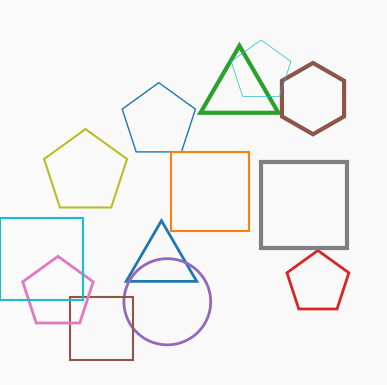[{"shape": "triangle", "thickness": 2, "radius": 0.53, "center": [0.417, 0.322]}, {"shape": "pentagon", "thickness": 1, "radius": 0.5, "center": [0.41, 0.686]}, {"shape": "square", "thickness": 1.5, "radius": 0.51, "center": [0.542, 0.503]}, {"shape": "triangle", "thickness": 3, "radius": 0.58, "center": [0.618, 0.765]}, {"shape": "pentagon", "thickness": 2, "radius": 0.42, "center": [0.82, 0.265]}, {"shape": "circle", "thickness": 2, "radius": 0.56, "center": [0.432, 0.216]}, {"shape": "square", "thickness": 1.5, "radius": 0.41, "center": [0.261, 0.146]}, {"shape": "hexagon", "thickness": 3, "radius": 0.46, "center": [0.808, 0.744]}, {"shape": "pentagon", "thickness": 2, "radius": 0.48, "center": [0.15, 0.238]}, {"shape": "square", "thickness": 3, "radius": 0.55, "center": [0.785, 0.468]}, {"shape": "pentagon", "thickness": 1.5, "radius": 0.56, "center": [0.221, 0.552]}, {"shape": "square", "thickness": 1.5, "radius": 0.53, "center": [0.107, 0.326]}, {"shape": "pentagon", "thickness": 0.5, "radius": 0.4, "center": [0.674, 0.815]}]